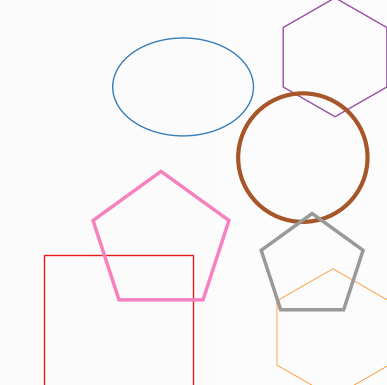[{"shape": "square", "thickness": 1, "radius": 0.96, "center": [0.305, 0.145]}, {"shape": "oval", "thickness": 1, "radius": 0.91, "center": [0.472, 0.774]}, {"shape": "hexagon", "thickness": 1, "radius": 0.77, "center": [0.865, 0.851]}, {"shape": "hexagon", "thickness": 0.5, "radius": 0.83, "center": [0.859, 0.135]}, {"shape": "circle", "thickness": 3, "radius": 0.83, "center": [0.782, 0.591]}, {"shape": "pentagon", "thickness": 2.5, "radius": 0.92, "center": [0.416, 0.37]}, {"shape": "pentagon", "thickness": 2.5, "radius": 0.69, "center": [0.806, 0.307]}]